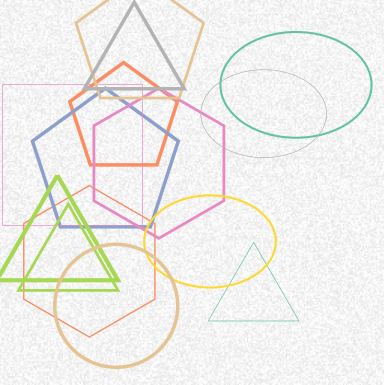[{"shape": "triangle", "thickness": 0.5, "radius": 0.68, "center": [0.659, 0.234]}, {"shape": "oval", "thickness": 1.5, "radius": 0.98, "center": [0.769, 0.78]}, {"shape": "hexagon", "thickness": 1, "radius": 0.98, "center": [0.232, 0.321]}, {"shape": "pentagon", "thickness": 2.5, "radius": 0.74, "center": [0.321, 0.691]}, {"shape": "pentagon", "thickness": 2.5, "radius": 1.0, "center": [0.274, 0.572]}, {"shape": "hexagon", "thickness": 2, "radius": 0.97, "center": [0.413, 0.576]}, {"shape": "square", "thickness": 0.5, "radius": 0.91, "center": [0.188, 0.599]}, {"shape": "triangle", "thickness": 2, "radius": 0.75, "center": [0.177, 0.32]}, {"shape": "triangle", "thickness": 3, "radius": 0.91, "center": [0.149, 0.363]}, {"shape": "oval", "thickness": 1.5, "radius": 0.85, "center": [0.545, 0.373]}, {"shape": "circle", "thickness": 2.5, "radius": 0.8, "center": [0.302, 0.206]}, {"shape": "pentagon", "thickness": 2, "radius": 0.87, "center": [0.363, 0.886]}, {"shape": "oval", "thickness": 0.5, "radius": 0.82, "center": [0.685, 0.705]}, {"shape": "triangle", "thickness": 2.5, "radius": 0.75, "center": [0.349, 0.844]}]